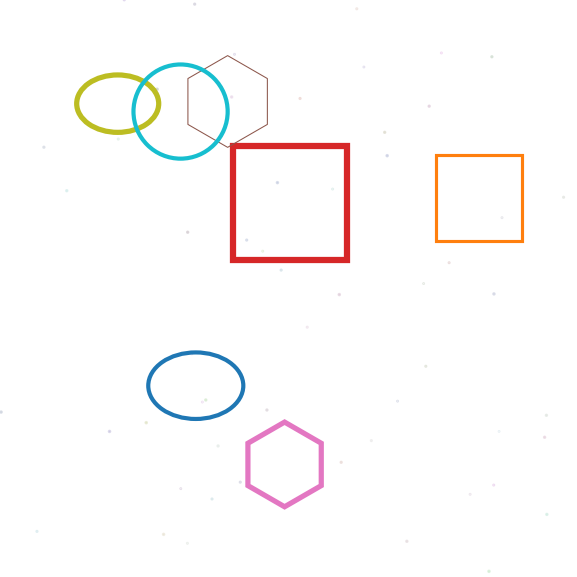[{"shape": "oval", "thickness": 2, "radius": 0.41, "center": [0.339, 0.331]}, {"shape": "square", "thickness": 1.5, "radius": 0.37, "center": [0.83, 0.656]}, {"shape": "square", "thickness": 3, "radius": 0.49, "center": [0.502, 0.648]}, {"shape": "hexagon", "thickness": 0.5, "radius": 0.4, "center": [0.394, 0.823]}, {"shape": "hexagon", "thickness": 2.5, "radius": 0.37, "center": [0.493, 0.195]}, {"shape": "oval", "thickness": 2.5, "radius": 0.36, "center": [0.204, 0.82]}, {"shape": "circle", "thickness": 2, "radius": 0.41, "center": [0.313, 0.806]}]